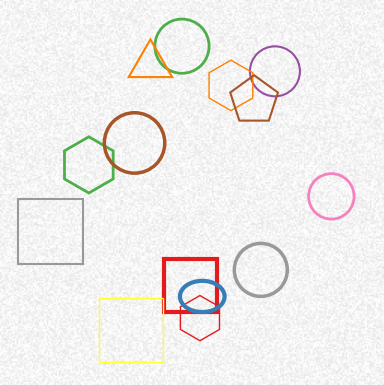[{"shape": "square", "thickness": 3, "radius": 0.35, "center": [0.495, 0.258]}, {"shape": "hexagon", "thickness": 1, "radius": 0.29, "center": [0.519, 0.174]}, {"shape": "oval", "thickness": 3, "radius": 0.29, "center": [0.525, 0.23]}, {"shape": "hexagon", "thickness": 2, "radius": 0.37, "center": [0.231, 0.572]}, {"shape": "circle", "thickness": 2, "radius": 0.35, "center": [0.473, 0.88]}, {"shape": "circle", "thickness": 1.5, "radius": 0.32, "center": [0.714, 0.815]}, {"shape": "hexagon", "thickness": 1, "radius": 0.33, "center": [0.6, 0.778]}, {"shape": "triangle", "thickness": 1.5, "radius": 0.33, "center": [0.391, 0.832]}, {"shape": "square", "thickness": 1, "radius": 0.42, "center": [0.34, 0.143]}, {"shape": "circle", "thickness": 2.5, "radius": 0.39, "center": [0.35, 0.629]}, {"shape": "pentagon", "thickness": 1.5, "radius": 0.33, "center": [0.66, 0.739]}, {"shape": "circle", "thickness": 2, "radius": 0.3, "center": [0.861, 0.49]}, {"shape": "circle", "thickness": 2.5, "radius": 0.34, "center": [0.677, 0.299]}, {"shape": "square", "thickness": 1.5, "radius": 0.42, "center": [0.131, 0.398]}]